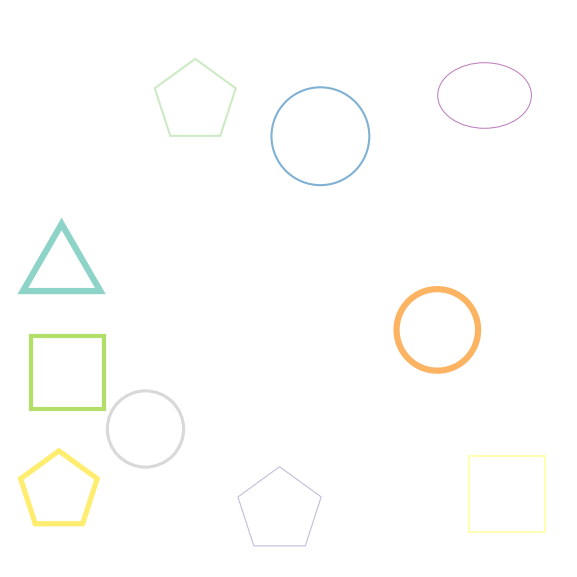[{"shape": "triangle", "thickness": 3, "radius": 0.39, "center": [0.107, 0.534]}, {"shape": "square", "thickness": 1, "radius": 0.33, "center": [0.878, 0.144]}, {"shape": "pentagon", "thickness": 0.5, "radius": 0.38, "center": [0.484, 0.115]}, {"shape": "circle", "thickness": 1, "radius": 0.42, "center": [0.555, 0.763]}, {"shape": "circle", "thickness": 3, "radius": 0.35, "center": [0.757, 0.428]}, {"shape": "square", "thickness": 2, "radius": 0.32, "center": [0.116, 0.354]}, {"shape": "circle", "thickness": 1.5, "radius": 0.33, "center": [0.252, 0.256]}, {"shape": "oval", "thickness": 0.5, "radius": 0.41, "center": [0.839, 0.834]}, {"shape": "pentagon", "thickness": 1, "radius": 0.37, "center": [0.338, 0.824]}, {"shape": "pentagon", "thickness": 2.5, "radius": 0.35, "center": [0.102, 0.149]}]